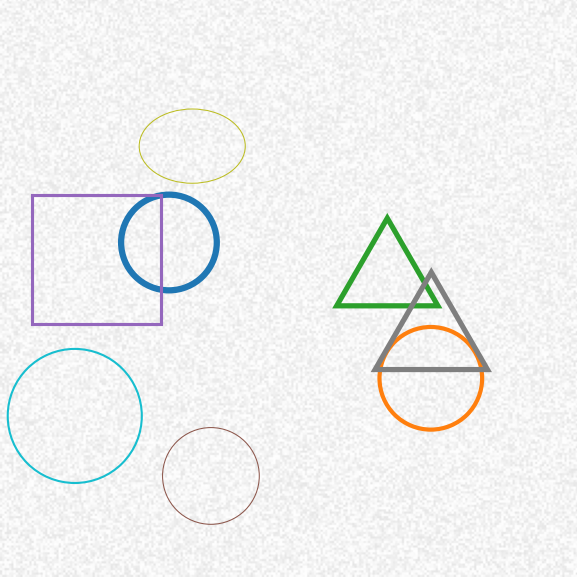[{"shape": "circle", "thickness": 3, "radius": 0.41, "center": [0.293, 0.579]}, {"shape": "circle", "thickness": 2, "radius": 0.44, "center": [0.746, 0.344]}, {"shape": "triangle", "thickness": 2.5, "radius": 0.51, "center": [0.671, 0.52]}, {"shape": "square", "thickness": 1.5, "radius": 0.56, "center": [0.167, 0.549]}, {"shape": "circle", "thickness": 0.5, "radius": 0.42, "center": [0.365, 0.175]}, {"shape": "triangle", "thickness": 2.5, "radius": 0.56, "center": [0.747, 0.415]}, {"shape": "oval", "thickness": 0.5, "radius": 0.46, "center": [0.333, 0.746]}, {"shape": "circle", "thickness": 1, "radius": 0.58, "center": [0.129, 0.279]}]